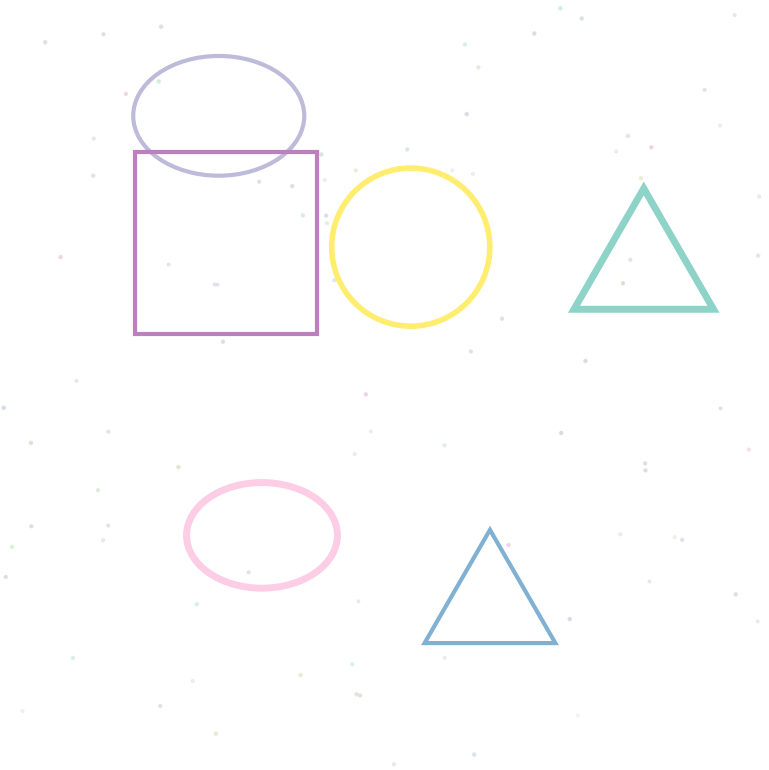[{"shape": "triangle", "thickness": 2.5, "radius": 0.52, "center": [0.836, 0.651]}, {"shape": "oval", "thickness": 1.5, "radius": 0.56, "center": [0.284, 0.85]}, {"shape": "triangle", "thickness": 1.5, "radius": 0.49, "center": [0.636, 0.214]}, {"shape": "oval", "thickness": 2.5, "radius": 0.49, "center": [0.34, 0.305]}, {"shape": "square", "thickness": 1.5, "radius": 0.59, "center": [0.294, 0.684]}, {"shape": "circle", "thickness": 2, "radius": 0.51, "center": [0.533, 0.679]}]